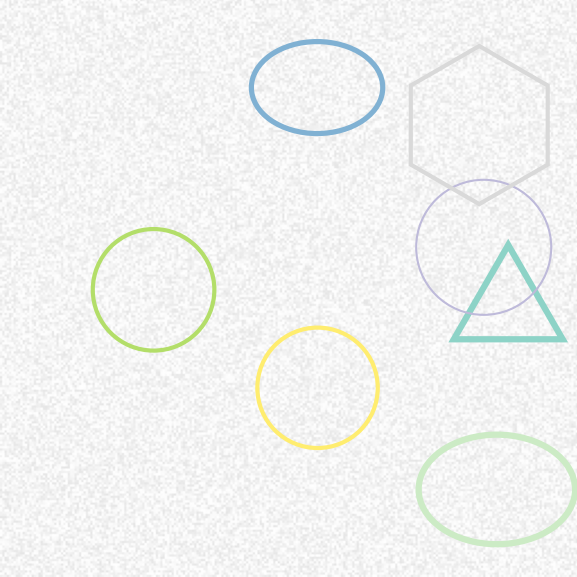[{"shape": "triangle", "thickness": 3, "radius": 0.54, "center": [0.88, 0.466]}, {"shape": "circle", "thickness": 1, "radius": 0.58, "center": [0.838, 0.571]}, {"shape": "oval", "thickness": 2.5, "radius": 0.57, "center": [0.549, 0.848]}, {"shape": "circle", "thickness": 2, "radius": 0.53, "center": [0.266, 0.497]}, {"shape": "hexagon", "thickness": 2, "radius": 0.68, "center": [0.83, 0.783]}, {"shape": "oval", "thickness": 3, "radius": 0.68, "center": [0.86, 0.152]}, {"shape": "circle", "thickness": 2, "radius": 0.52, "center": [0.55, 0.328]}]